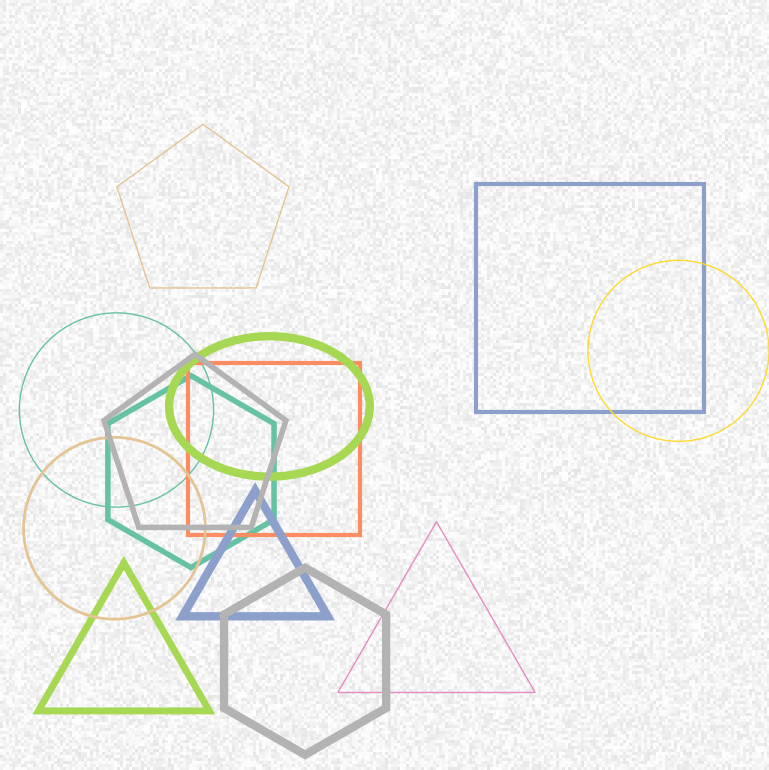[{"shape": "hexagon", "thickness": 2, "radius": 0.62, "center": [0.248, 0.388]}, {"shape": "circle", "thickness": 0.5, "radius": 0.63, "center": [0.151, 0.468]}, {"shape": "square", "thickness": 1.5, "radius": 0.56, "center": [0.356, 0.417]}, {"shape": "square", "thickness": 1.5, "radius": 0.74, "center": [0.767, 0.613]}, {"shape": "triangle", "thickness": 3, "radius": 0.54, "center": [0.331, 0.254]}, {"shape": "triangle", "thickness": 0.5, "radius": 0.74, "center": [0.567, 0.175]}, {"shape": "oval", "thickness": 3, "radius": 0.65, "center": [0.35, 0.472]}, {"shape": "triangle", "thickness": 2.5, "radius": 0.64, "center": [0.161, 0.141]}, {"shape": "circle", "thickness": 0.5, "radius": 0.59, "center": [0.881, 0.544]}, {"shape": "circle", "thickness": 1, "radius": 0.59, "center": [0.149, 0.314]}, {"shape": "pentagon", "thickness": 0.5, "radius": 0.59, "center": [0.264, 0.721]}, {"shape": "hexagon", "thickness": 3, "radius": 0.61, "center": [0.396, 0.141]}, {"shape": "pentagon", "thickness": 2, "radius": 0.62, "center": [0.253, 0.416]}]